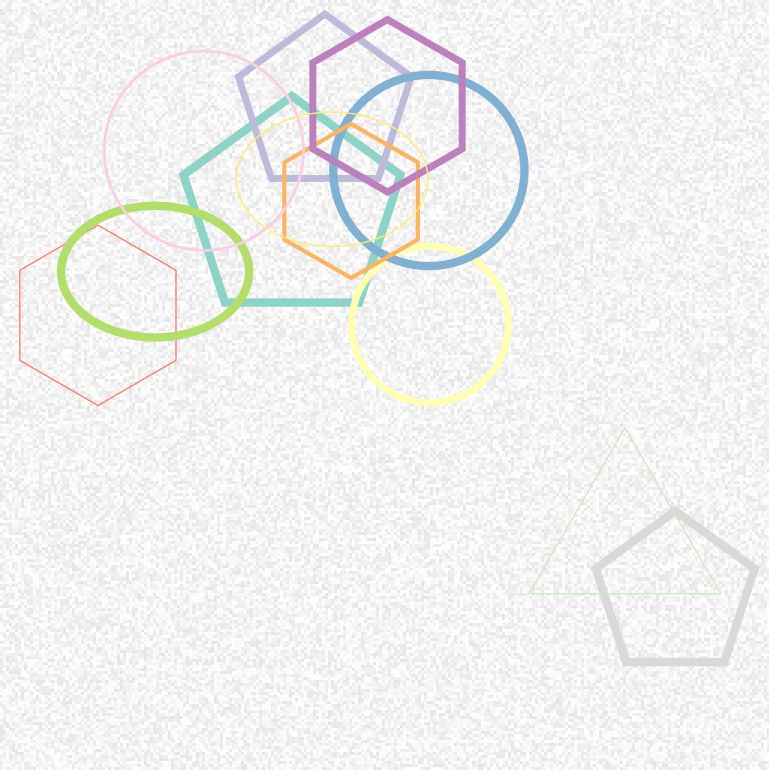[{"shape": "pentagon", "thickness": 3, "radius": 0.74, "center": [0.379, 0.727]}, {"shape": "circle", "thickness": 2.5, "radius": 0.51, "center": [0.558, 0.579]}, {"shape": "pentagon", "thickness": 2.5, "radius": 0.59, "center": [0.422, 0.864]}, {"shape": "hexagon", "thickness": 0.5, "radius": 0.59, "center": [0.127, 0.591]}, {"shape": "circle", "thickness": 3, "radius": 0.62, "center": [0.557, 0.779]}, {"shape": "hexagon", "thickness": 1.5, "radius": 0.5, "center": [0.456, 0.739]}, {"shape": "oval", "thickness": 3, "radius": 0.61, "center": [0.201, 0.647]}, {"shape": "circle", "thickness": 1, "radius": 0.65, "center": [0.265, 0.804]}, {"shape": "pentagon", "thickness": 3, "radius": 0.54, "center": [0.877, 0.228]}, {"shape": "hexagon", "thickness": 2.5, "radius": 0.56, "center": [0.503, 0.863]}, {"shape": "triangle", "thickness": 0.5, "radius": 0.72, "center": [0.812, 0.301]}, {"shape": "oval", "thickness": 0.5, "radius": 0.62, "center": [0.431, 0.767]}]